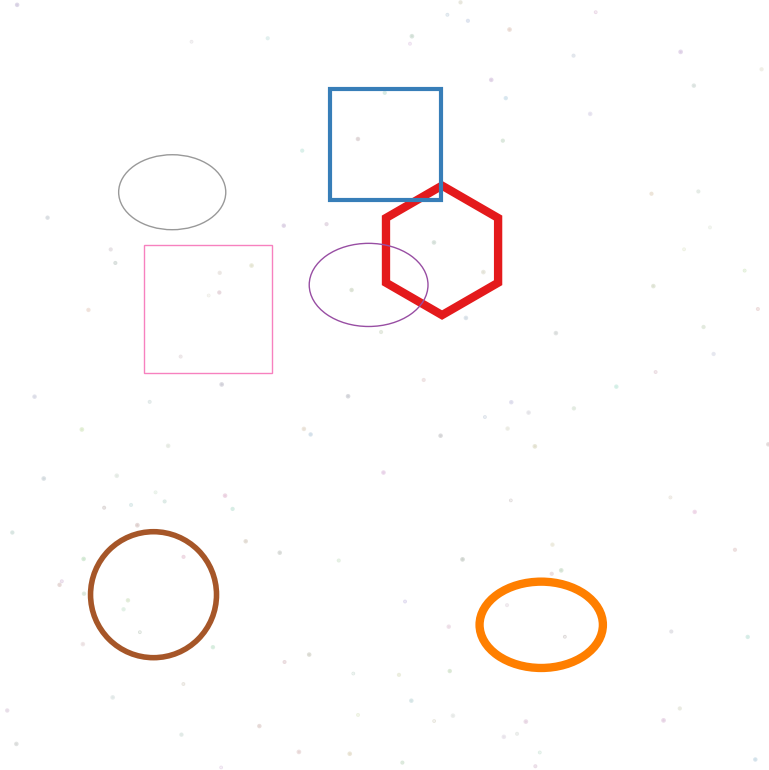[{"shape": "hexagon", "thickness": 3, "radius": 0.42, "center": [0.574, 0.675]}, {"shape": "square", "thickness": 1.5, "radius": 0.36, "center": [0.501, 0.812]}, {"shape": "oval", "thickness": 0.5, "radius": 0.39, "center": [0.479, 0.63]}, {"shape": "oval", "thickness": 3, "radius": 0.4, "center": [0.703, 0.189]}, {"shape": "circle", "thickness": 2, "radius": 0.41, "center": [0.199, 0.228]}, {"shape": "square", "thickness": 0.5, "radius": 0.42, "center": [0.27, 0.599]}, {"shape": "oval", "thickness": 0.5, "radius": 0.35, "center": [0.224, 0.75]}]